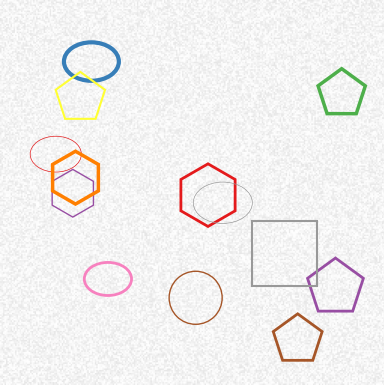[{"shape": "oval", "thickness": 0.5, "radius": 0.33, "center": [0.145, 0.6]}, {"shape": "hexagon", "thickness": 2, "radius": 0.41, "center": [0.54, 0.493]}, {"shape": "oval", "thickness": 3, "radius": 0.36, "center": [0.237, 0.84]}, {"shape": "pentagon", "thickness": 2.5, "radius": 0.32, "center": [0.888, 0.757]}, {"shape": "hexagon", "thickness": 1, "radius": 0.31, "center": [0.189, 0.498]}, {"shape": "pentagon", "thickness": 2, "radius": 0.38, "center": [0.871, 0.254]}, {"shape": "hexagon", "thickness": 2.5, "radius": 0.34, "center": [0.196, 0.539]}, {"shape": "pentagon", "thickness": 1.5, "radius": 0.34, "center": [0.209, 0.746]}, {"shape": "circle", "thickness": 1, "radius": 0.34, "center": [0.508, 0.227]}, {"shape": "pentagon", "thickness": 2, "radius": 0.33, "center": [0.773, 0.118]}, {"shape": "oval", "thickness": 2, "radius": 0.31, "center": [0.28, 0.275]}, {"shape": "oval", "thickness": 0.5, "radius": 0.38, "center": [0.579, 0.473]}, {"shape": "square", "thickness": 1.5, "radius": 0.42, "center": [0.739, 0.341]}]